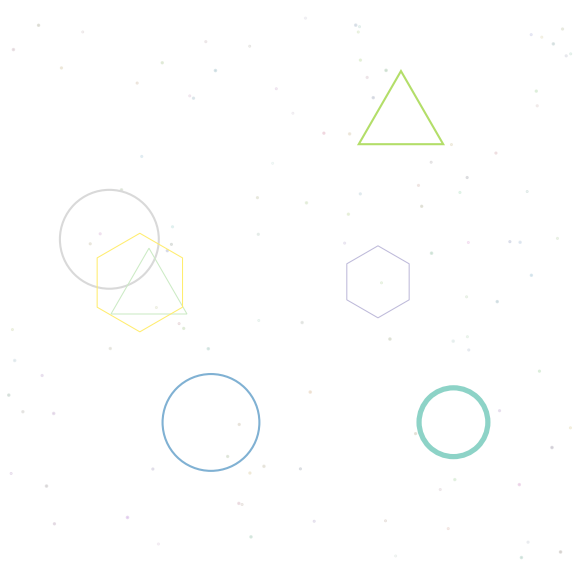[{"shape": "circle", "thickness": 2.5, "radius": 0.3, "center": [0.785, 0.268]}, {"shape": "hexagon", "thickness": 0.5, "radius": 0.31, "center": [0.655, 0.511]}, {"shape": "circle", "thickness": 1, "radius": 0.42, "center": [0.365, 0.268]}, {"shape": "triangle", "thickness": 1, "radius": 0.42, "center": [0.694, 0.792]}, {"shape": "circle", "thickness": 1, "radius": 0.43, "center": [0.189, 0.585]}, {"shape": "triangle", "thickness": 0.5, "radius": 0.38, "center": [0.258, 0.493]}, {"shape": "hexagon", "thickness": 0.5, "radius": 0.43, "center": [0.242, 0.51]}]